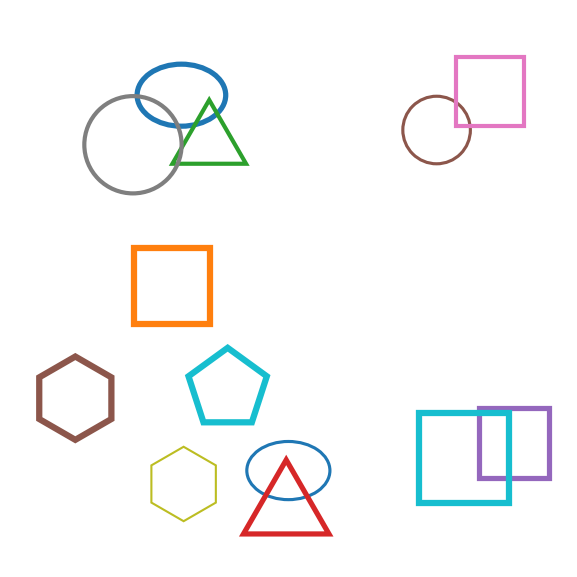[{"shape": "oval", "thickness": 2.5, "radius": 0.38, "center": [0.314, 0.834]}, {"shape": "oval", "thickness": 1.5, "radius": 0.36, "center": [0.499, 0.184]}, {"shape": "square", "thickness": 3, "radius": 0.33, "center": [0.297, 0.504]}, {"shape": "triangle", "thickness": 2, "radius": 0.37, "center": [0.362, 0.752]}, {"shape": "triangle", "thickness": 2.5, "radius": 0.43, "center": [0.496, 0.117]}, {"shape": "square", "thickness": 2.5, "radius": 0.3, "center": [0.889, 0.231]}, {"shape": "circle", "thickness": 1.5, "radius": 0.29, "center": [0.756, 0.774]}, {"shape": "hexagon", "thickness": 3, "radius": 0.36, "center": [0.13, 0.31]}, {"shape": "square", "thickness": 2, "radius": 0.3, "center": [0.849, 0.841]}, {"shape": "circle", "thickness": 2, "radius": 0.42, "center": [0.23, 0.748]}, {"shape": "hexagon", "thickness": 1, "radius": 0.32, "center": [0.318, 0.161]}, {"shape": "pentagon", "thickness": 3, "radius": 0.36, "center": [0.394, 0.326]}, {"shape": "square", "thickness": 3, "radius": 0.39, "center": [0.804, 0.206]}]